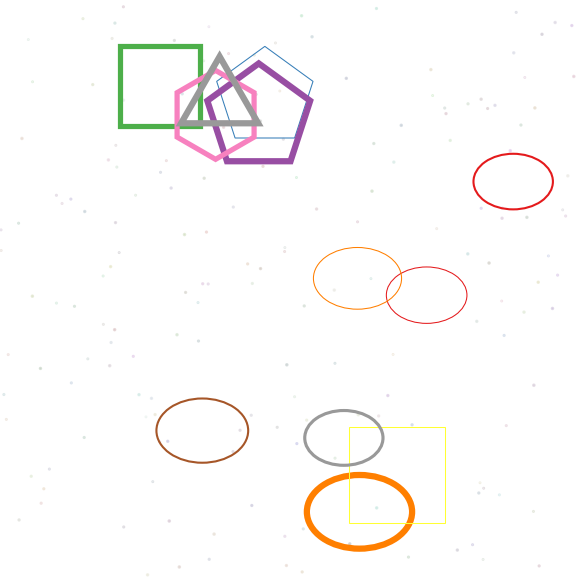[{"shape": "oval", "thickness": 0.5, "radius": 0.35, "center": [0.739, 0.488]}, {"shape": "oval", "thickness": 1, "radius": 0.34, "center": [0.889, 0.685]}, {"shape": "pentagon", "thickness": 0.5, "radius": 0.44, "center": [0.459, 0.831]}, {"shape": "square", "thickness": 2.5, "radius": 0.34, "center": [0.277, 0.85]}, {"shape": "pentagon", "thickness": 3, "radius": 0.47, "center": [0.448, 0.796]}, {"shape": "oval", "thickness": 0.5, "radius": 0.38, "center": [0.619, 0.517]}, {"shape": "oval", "thickness": 3, "radius": 0.46, "center": [0.622, 0.113]}, {"shape": "square", "thickness": 0.5, "radius": 0.41, "center": [0.687, 0.177]}, {"shape": "oval", "thickness": 1, "radius": 0.4, "center": [0.35, 0.253]}, {"shape": "hexagon", "thickness": 2.5, "radius": 0.38, "center": [0.373, 0.8]}, {"shape": "triangle", "thickness": 3, "radius": 0.39, "center": [0.38, 0.824]}, {"shape": "oval", "thickness": 1.5, "radius": 0.34, "center": [0.595, 0.241]}]